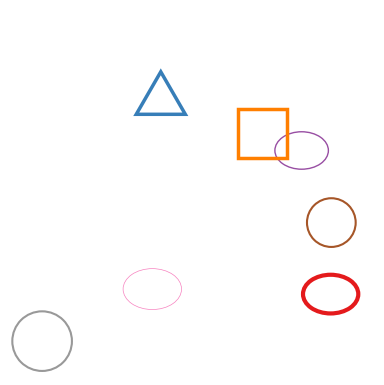[{"shape": "oval", "thickness": 3, "radius": 0.36, "center": [0.859, 0.236]}, {"shape": "triangle", "thickness": 2.5, "radius": 0.37, "center": [0.418, 0.74]}, {"shape": "oval", "thickness": 1, "radius": 0.35, "center": [0.783, 0.609]}, {"shape": "square", "thickness": 2.5, "radius": 0.32, "center": [0.681, 0.654]}, {"shape": "circle", "thickness": 1.5, "radius": 0.32, "center": [0.861, 0.422]}, {"shape": "oval", "thickness": 0.5, "radius": 0.38, "center": [0.396, 0.249]}, {"shape": "circle", "thickness": 1.5, "radius": 0.39, "center": [0.109, 0.114]}]